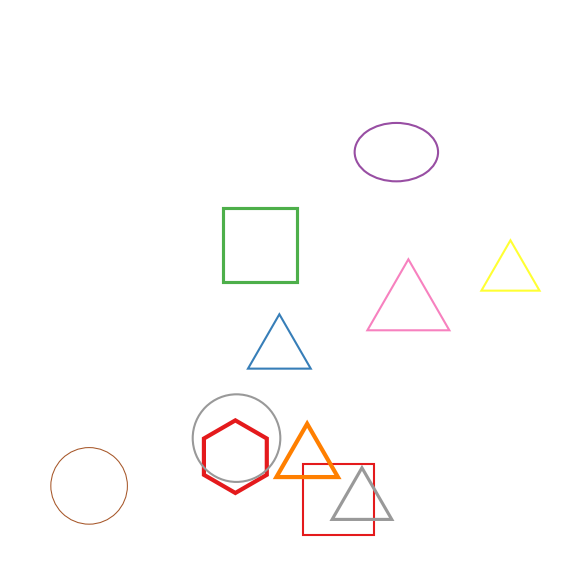[{"shape": "hexagon", "thickness": 2, "radius": 0.31, "center": [0.408, 0.208]}, {"shape": "square", "thickness": 1, "radius": 0.31, "center": [0.586, 0.134]}, {"shape": "triangle", "thickness": 1, "radius": 0.31, "center": [0.484, 0.392]}, {"shape": "square", "thickness": 1.5, "radius": 0.32, "center": [0.451, 0.575]}, {"shape": "oval", "thickness": 1, "radius": 0.36, "center": [0.686, 0.736]}, {"shape": "triangle", "thickness": 2, "radius": 0.31, "center": [0.532, 0.204]}, {"shape": "triangle", "thickness": 1, "radius": 0.29, "center": [0.884, 0.525]}, {"shape": "circle", "thickness": 0.5, "radius": 0.33, "center": [0.154, 0.158]}, {"shape": "triangle", "thickness": 1, "radius": 0.41, "center": [0.707, 0.468]}, {"shape": "triangle", "thickness": 1.5, "radius": 0.3, "center": [0.627, 0.13]}, {"shape": "circle", "thickness": 1, "radius": 0.38, "center": [0.41, 0.24]}]